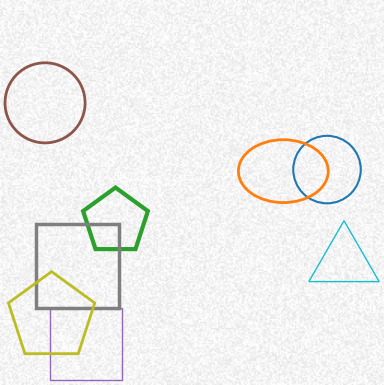[{"shape": "circle", "thickness": 1.5, "radius": 0.44, "center": [0.849, 0.56]}, {"shape": "oval", "thickness": 2, "radius": 0.58, "center": [0.736, 0.555]}, {"shape": "pentagon", "thickness": 3, "radius": 0.44, "center": [0.3, 0.424]}, {"shape": "square", "thickness": 1, "radius": 0.47, "center": [0.224, 0.107]}, {"shape": "circle", "thickness": 2, "radius": 0.52, "center": [0.117, 0.733]}, {"shape": "square", "thickness": 2.5, "radius": 0.54, "center": [0.201, 0.309]}, {"shape": "pentagon", "thickness": 2, "radius": 0.59, "center": [0.134, 0.177]}, {"shape": "triangle", "thickness": 1, "radius": 0.53, "center": [0.894, 0.321]}]